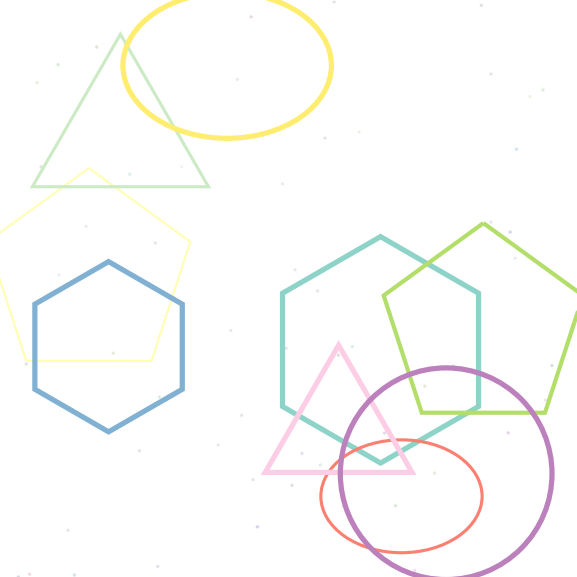[{"shape": "hexagon", "thickness": 2.5, "radius": 0.98, "center": [0.659, 0.393]}, {"shape": "pentagon", "thickness": 1, "radius": 0.92, "center": [0.154, 0.523]}, {"shape": "oval", "thickness": 1.5, "radius": 0.7, "center": [0.695, 0.14]}, {"shape": "hexagon", "thickness": 2.5, "radius": 0.74, "center": [0.188, 0.399]}, {"shape": "pentagon", "thickness": 2, "radius": 0.91, "center": [0.837, 0.431]}, {"shape": "triangle", "thickness": 2.5, "radius": 0.73, "center": [0.586, 0.255]}, {"shape": "circle", "thickness": 2.5, "radius": 0.92, "center": [0.773, 0.179]}, {"shape": "triangle", "thickness": 1.5, "radius": 0.88, "center": [0.209, 0.764]}, {"shape": "oval", "thickness": 2.5, "radius": 0.9, "center": [0.393, 0.886]}]